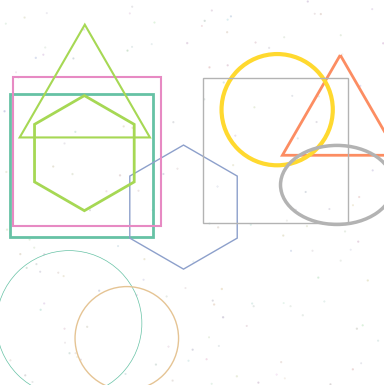[{"shape": "circle", "thickness": 0.5, "radius": 0.94, "center": [0.18, 0.16]}, {"shape": "square", "thickness": 2, "radius": 0.93, "center": [0.211, 0.57]}, {"shape": "triangle", "thickness": 2, "radius": 0.87, "center": [0.884, 0.683]}, {"shape": "hexagon", "thickness": 1, "radius": 0.81, "center": [0.477, 0.462]}, {"shape": "square", "thickness": 1.5, "radius": 0.96, "center": [0.226, 0.606]}, {"shape": "triangle", "thickness": 1.5, "radius": 0.98, "center": [0.22, 0.741]}, {"shape": "hexagon", "thickness": 2, "radius": 0.75, "center": [0.219, 0.602]}, {"shape": "circle", "thickness": 3, "radius": 0.72, "center": [0.72, 0.715]}, {"shape": "circle", "thickness": 1, "radius": 0.67, "center": [0.329, 0.121]}, {"shape": "oval", "thickness": 2.5, "radius": 0.73, "center": [0.875, 0.52]}, {"shape": "square", "thickness": 1, "radius": 0.94, "center": [0.715, 0.61]}]